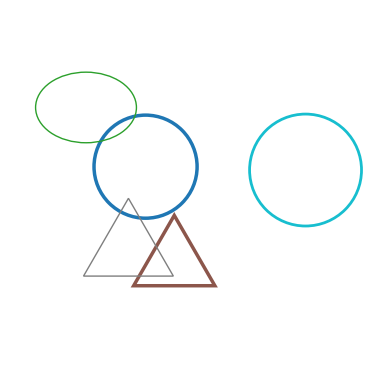[{"shape": "circle", "thickness": 2.5, "radius": 0.67, "center": [0.378, 0.567]}, {"shape": "oval", "thickness": 1, "radius": 0.65, "center": [0.223, 0.721]}, {"shape": "triangle", "thickness": 2.5, "radius": 0.61, "center": [0.453, 0.319]}, {"shape": "triangle", "thickness": 1, "radius": 0.67, "center": [0.334, 0.35]}, {"shape": "circle", "thickness": 2, "radius": 0.73, "center": [0.794, 0.558]}]